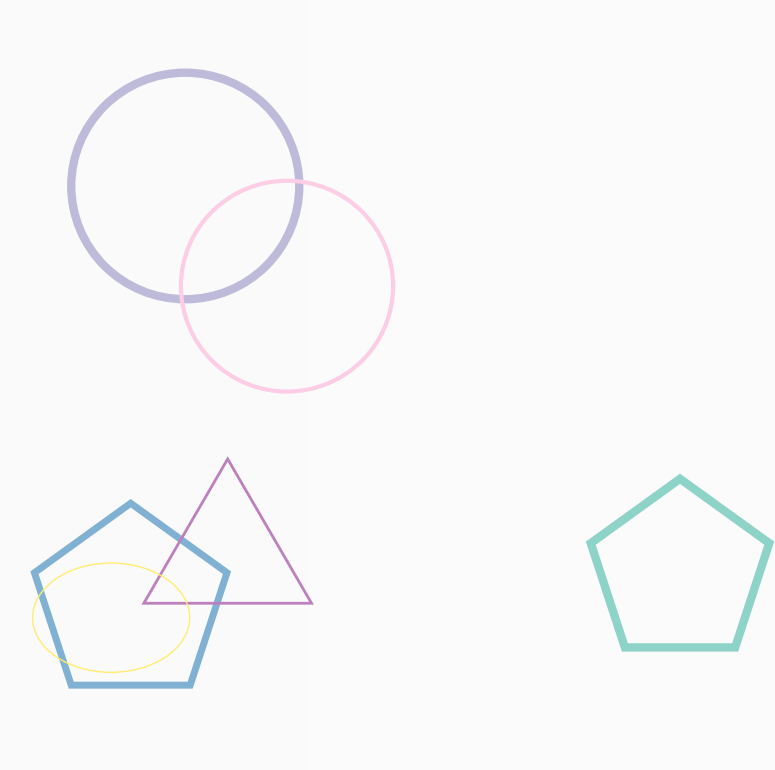[{"shape": "pentagon", "thickness": 3, "radius": 0.61, "center": [0.877, 0.257]}, {"shape": "circle", "thickness": 3, "radius": 0.74, "center": [0.239, 0.758]}, {"shape": "pentagon", "thickness": 2.5, "radius": 0.65, "center": [0.169, 0.216]}, {"shape": "circle", "thickness": 1.5, "radius": 0.68, "center": [0.37, 0.628]}, {"shape": "triangle", "thickness": 1, "radius": 0.62, "center": [0.294, 0.279]}, {"shape": "oval", "thickness": 0.5, "radius": 0.51, "center": [0.143, 0.198]}]